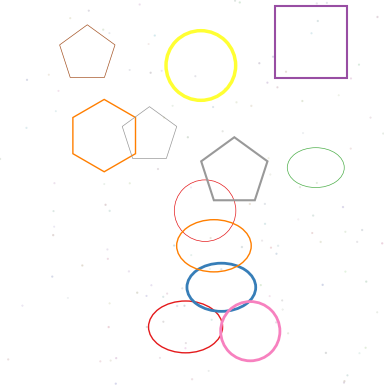[{"shape": "circle", "thickness": 0.5, "radius": 0.4, "center": [0.533, 0.453]}, {"shape": "oval", "thickness": 1, "radius": 0.48, "center": [0.482, 0.151]}, {"shape": "oval", "thickness": 2, "radius": 0.45, "center": [0.575, 0.254]}, {"shape": "oval", "thickness": 0.5, "radius": 0.37, "center": [0.82, 0.565]}, {"shape": "square", "thickness": 1.5, "radius": 0.47, "center": [0.807, 0.891]}, {"shape": "oval", "thickness": 1, "radius": 0.48, "center": [0.556, 0.362]}, {"shape": "hexagon", "thickness": 1, "radius": 0.47, "center": [0.271, 0.648]}, {"shape": "circle", "thickness": 2.5, "radius": 0.45, "center": [0.522, 0.83]}, {"shape": "pentagon", "thickness": 0.5, "radius": 0.38, "center": [0.227, 0.86]}, {"shape": "circle", "thickness": 2, "radius": 0.38, "center": [0.65, 0.14]}, {"shape": "pentagon", "thickness": 0.5, "radius": 0.37, "center": [0.388, 0.649]}, {"shape": "pentagon", "thickness": 1.5, "radius": 0.45, "center": [0.609, 0.553]}]